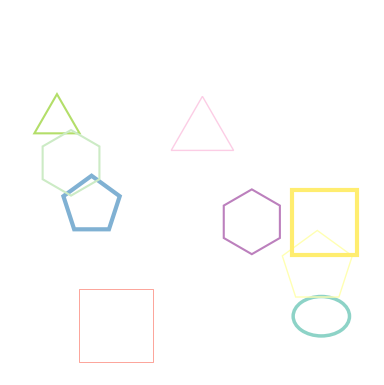[{"shape": "oval", "thickness": 2.5, "radius": 0.37, "center": [0.835, 0.179]}, {"shape": "pentagon", "thickness": 1, "radius": 0.48, "center": [0.824, 0.306]}, {"shape": "square", "thickness": 0.5, "radius": 0.48, "center": [0.301, 0.154]}, {"shape": "pentagon", "thickness": 3, "radius": 0.38, "center": [0.238, 0.467]}, {"shape": "triangle", "thickness": 1.5, "radius": 0.34, "center": [0.148, 0.688]}, {"shape": "triangle", "thickness": 1, "radius": 0.47, "center": [0.526, 0.656]}, {"shape": "hexagon", "thickness": 1.5, "radius": 0.42, "center": [0.654, 0.424]}, {"shape": "hexagon", "thickness": 1.5, "radius": 0.43, "center": [0.184, 0.577]}, {"shape": "square", "thickness": 3, "radius": 0.42, "center": [0.843, 0.422]}]